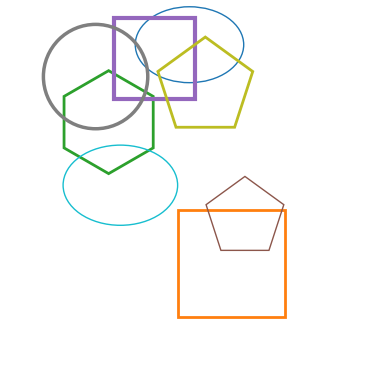[{"shape": "oval", "thickness": 1, "radius": 0.7, "center": [0.492, 0.884]}, {"shape": "square", "thickness": 2, "radius": 0.69, "center": [0.602, 0.315]}, {"shape": "hexagon", "thickness": 2, "radius": 0.67, "center": [0.282, 0.683]}, {"shape": "square", "thickness": 3, "radius": 0.53, "center": [0.401, 0.847]}, {"shape": "pentagon", "thickness": 1, "radius": 0.53, "center": [0.636, 0.436]}, {"shape": "circle", "thickness": 2.5, "radius": 0.68, "center": [0.248, 0.801]}, {"shape": "pentagon", "thickness": 2, "radius": 0.65, "center": [0.533, 0.774]}, {"shape": "oval", "thickness": 1, "radius": 0.74, "center": [0.313, 0.519]}]